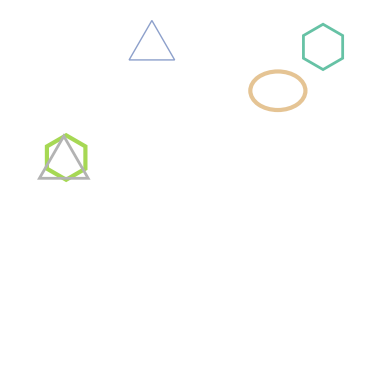[{"shape": "hexagon", "thickness": 2, "radius": 0.29, "center": [0.839, 0.878]}, {"shape": "triangle", "thickness": 1, "radius": 0.34, "center": [0.394, 0.879]}, {"shape": "hexagon", "thickness": 3, "radius": 0.29, "center": [0.172, 0.591]}, {"shape": "oval", "thickness": 3, "radius": 0.36, "center": [0.722, 0.764]}, {"shape": "triangle", "thickness": 2, "radius": 0.37, "center": [0.166, 0.573]}]